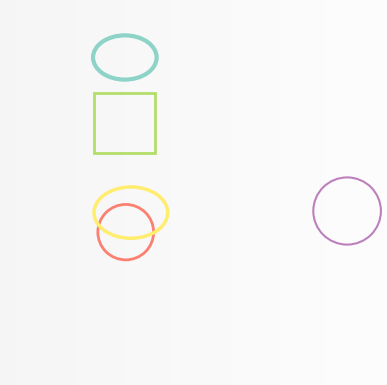[{"shape": "oval", "thickness": 3, "radius": 0.41, "center": [0.322, 0.851]}, {"shape": "circle", "thickness": 2, "radius": 0.36, "center": [0.324, 0.397]}, {"shape": "square", "thickness": 2, "radius": 0.39, "center": [0.321, 0.681]}, {"shape": "circle", "thickness": 1.5, "radius": 0.44, "center": [0.896, 0.452]}, {"shape": "oval", "thickness": 2.5, "radius": 0.48, "center": [0.338, 0.448]}]